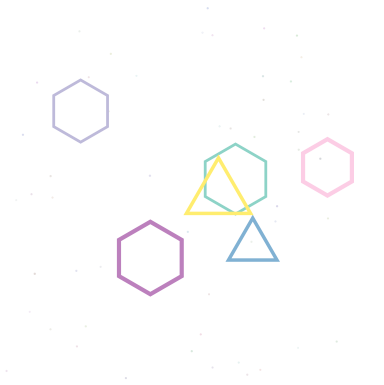[{"shape": "hexagon", "thickness": 2, "radius": 0.45, "center": [0.612, 0.535]}, {"shape": "hexagon", "thickness": 2, "radius": 0.4, "center": [0.209, 0.712]}, {"shape": "triangle", "thickness": 2.5, "radius": 0.36, "center": [0.656, 0.361]}, {"shape": "hexagon", "thickness": 3, "radius": 0.37, "center": [0.851, 0.565]}, {"shape": "hexagon", "thickness": 3, "radius": 0.47, "center": [0.391, 0.33]}, {"shape": "triangle", "thickness": 2.5, "radius": 0.48, "center": [0.568, 0.494]}]